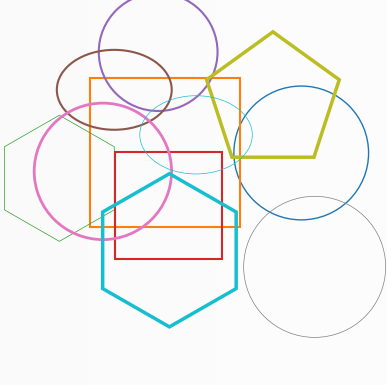[{"shape": "circle", "thickness": 1, "radius": 0.87, "center": [0.777, 0.603]}, {"shape": "square", "thickness": 1.5, "radius": 0.97, "center": [0.426, 0.604]}, {"shape": "hexagon", "thickness": 0.5, "radius": 0.82, "center": [0.153, 0.537]}, {"shape": "square", "thickness": 1.5, "radius": 0.69, "center": [0.435, 0.466]}, {"shape": "circle", "thickness": 1.5, "radius": 0.77, "center": [0.408, 0.865]}, {"shape": "oval", "thickness": 1.5, "radius": 0.74, "center": [0.295, 0.767]}, {"shape": "circle", "thickness": 2, "radius": 0.89, "center": [0.266, 0.555]}, {"shape": "circle", "thickness": 0.5, "radius": 0.92, "center": [0.812, 0.307]}, {"shape": "pentagon", "thickness": 2.5, "radius": 0.9, "center": [0.704, 0.737]}, {"shape": "oval", "thickness": 0.5, "radius": 0.73, "center": [0.506, 0.65]}, {"shape": "hexagon", "thickness": 2.5, "radius": 0.99, "center": [0.437, 0.35]}]